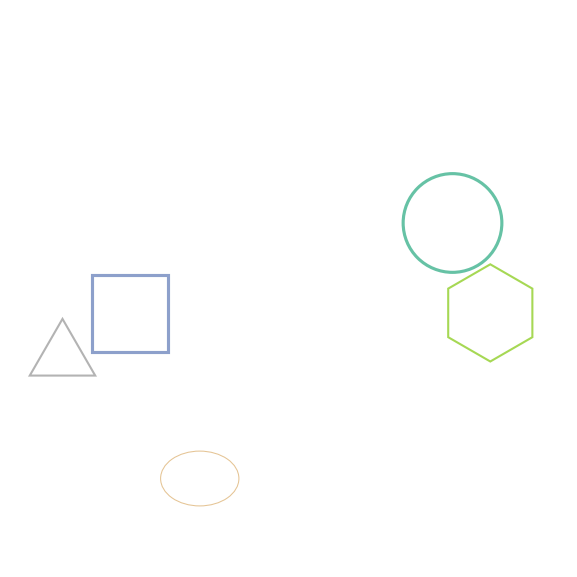[{"shape": "circle", "thickness": 1.5, "radius": 0.43, "center": [0.784, 0.613]}, {"shape": "square", "thickness": 1.5, "radius": 0.33, "center": [0.225, 0.457]}, {"shape": "hexagon", "thickness": 1, "radius": 0.42, "center": [0.849, 0.457]}, {"shape": "oval", "thickness": 0.5, "radius": 0.34, "center": [0.346, 0.171]}, {"shape": "triangle", "thickness": 1, "radius": 0.33, "center": [0.108, 0.381]}]